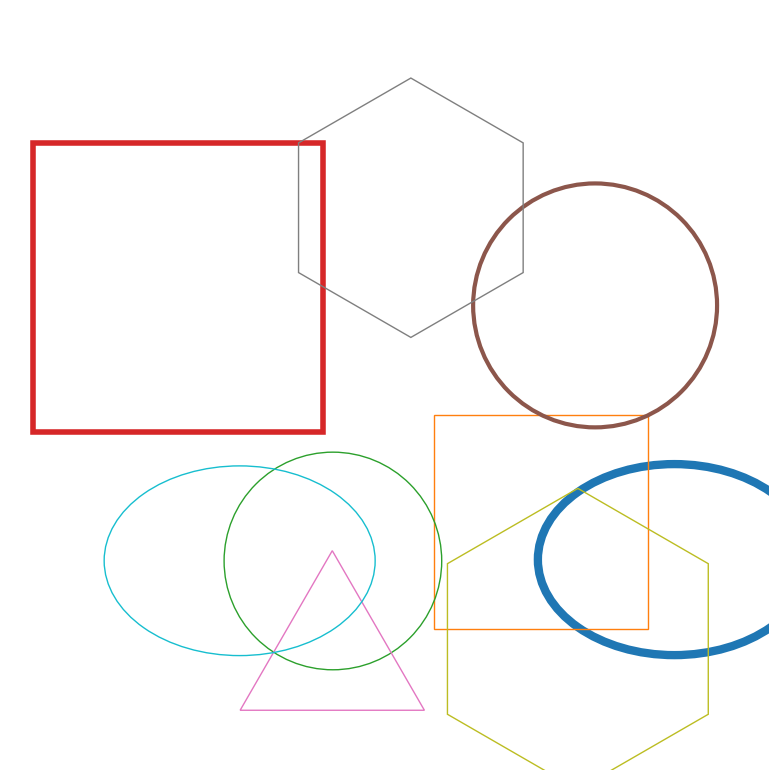[{"shape": "oval", "thickness": 3, "radius": 0.89, "center": [0.876, 0.273]}, {"shape": "square", "thickness": 0.5, "radius": 0.69, "center": [0.702, 0.322]}, {"shape": "circle", "thickness": 0.5, "radius": 0.71, "center": [0.432, 0.271]}, {"shape": "square", "thickness": 2, "radius": 0.94, "center": [0.231, 0.627]}, {"shape": "circle", "thickness": 1.5, "radius": 0.79, "center": [0.773, 0.603]}, {"shape": "triangle", "thickness": 0.5, "radius": 0.69, "center": [0.432, 0.147]}, {"shape": "hexagon", "thickness": 0.5, "radius": 0.84, "center": [0.534, 0.73]}, {"shape": "hexagon", "thickness": 0.5, "radius": 0.98, "center": [0.75, 0.17]}, {"shape": "oval", "thickness": 0.5, "radius": 0.88, "center": [0.311, 0.272]}]